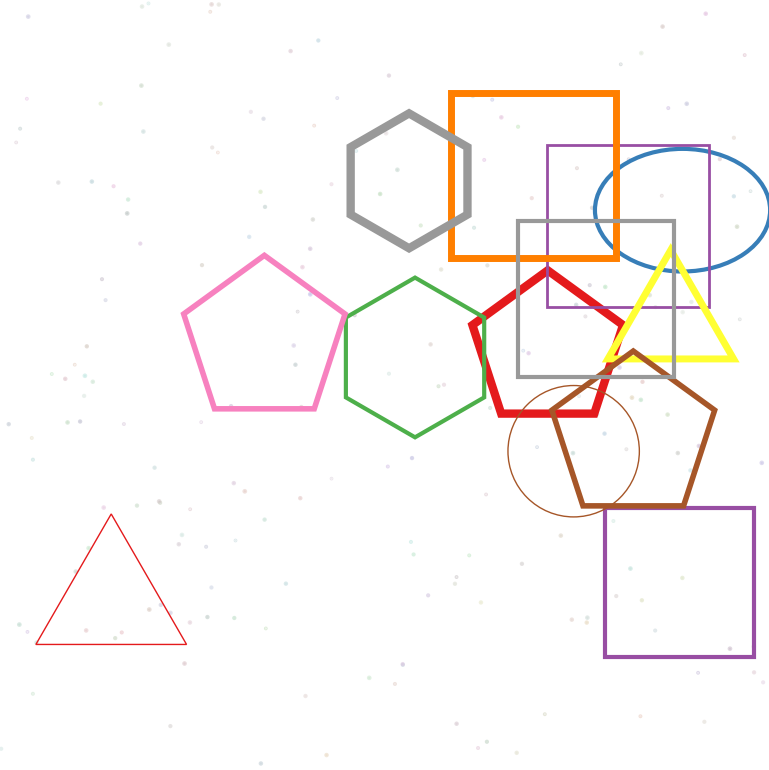[{"shape": "triangle", "thickness": 0.5, "radius": 0.56, "center": [0.144, 0.22]}, {"shape": "pentagon", "thickness": 3, "radius": 0.51, "center": [0.711, 0.546]}, {"shape": "oval", "thickness": 1.5, "radius": 0.57, "center": [0.886, 0.727]}, {"shape": "hexagon", "thickness": 1.5, "radius": 0.52, "center": [0.539, 0.536]}, {"shape": "square", "thickness": 1, "radius": 0.53, "center": [0.816, 0.706]}, {"shape": "square", "thickness": 1.5, "radius": 0.48, "center": [0.882, 0.244]}, {"shape": "square", "thickness": 2.5, "radius": 0.54, "center": [0.693, 0.772]}, {"shape": "triangle", "thickness": 2.5, "radius": 0.47, "center": [0.871, 0.581]}, {"shape": "pentagon", "thickness": 2, "radius": 0.56, "center": [0.822, 0.433]}, {"shape": "circle", "thickness": 0.5, "radius": 0.43, "center": [0.745, 0.414]}, {"shape": "pentagon", "thickness": 2, "radius": 0.55, "center": [0.343, 0.558]}, {"shape": "hexagon", "thickness": 3, "radius": 0.44, "center": [0.531, 0.765]}, {"shape": "square", "thickness": 1.5, "radius": 0.51, "center": [0.774, 0.612]}]